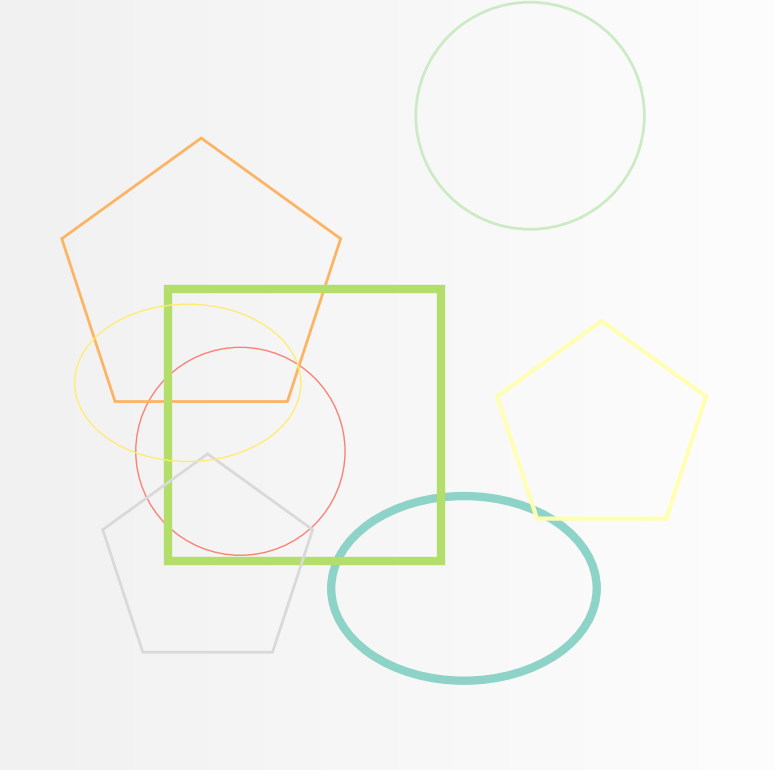[{"shape": "oval", "thickness": 3, "radius": 0.86, "center": [0.599, 0.236]}, {"shape": "pentagon", "thickness": 1.5, "radius": 0.71, "center": [0.776, 0.441]}, {"shape": "circle", "thickness": 0.5, "radius": 0.68, "center": [0.31, 0.414]}, {"shape": "pentagon", "thickness": 1, "radius": 0.95, "center": [0.26, 0.632]}, {"shape": "square", "thickness": 3, "radius": 0.88, "center": [0.393, 0.448]}, {"shape": "pentagon", "thickness": 1, "radius": 0.71, "center": [0.268, 0.268]}, {"shape": "circle", "thickness": 1, "radius": 0.74, "center": [0.684, 0.85]}, {"shape": "oval", "thickness": 0.5, "radius": 0.73, "center": [0.242, 0.503]}]